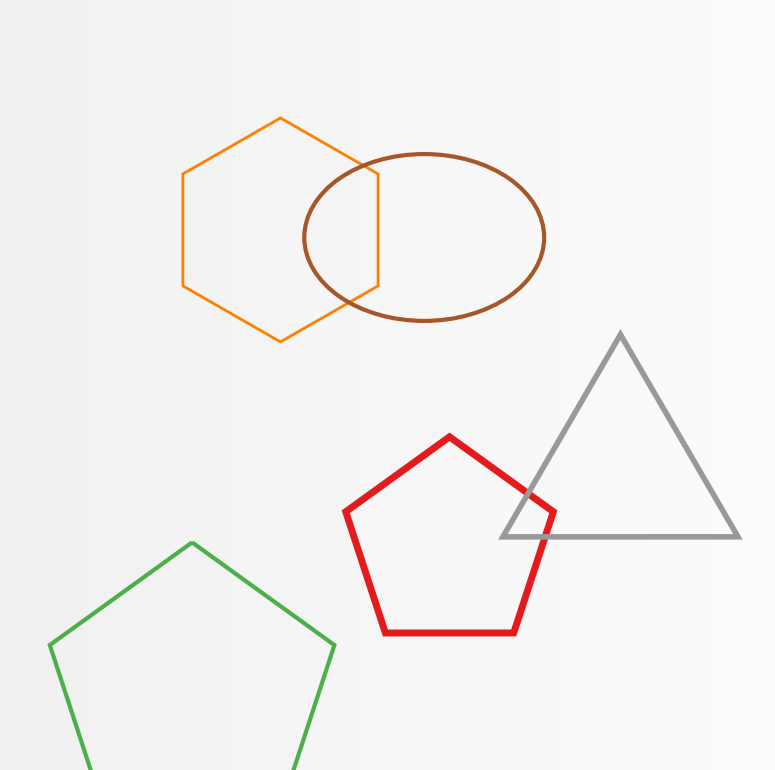[{"shape": "pentagon", "thickness": 2.5, "radius": 0.7, "center": [0.58, 0.292]}, {"shape": "pentagon", "thickness": 1.5, "radius": 0.97, "center": [0.248, 0.103]}, {"shape": "hexagon", "thickness": 1, "radius": 0.73, "center": [0.362, 0.701]}, {"shape": "oval", "thickness": 1.5, "radius": 0.77, "center": [0.547, 0.692]}, {"shape": "triangle", "thickness": 2, "radius": 0.88, "center": [0.801, 0.39]}]